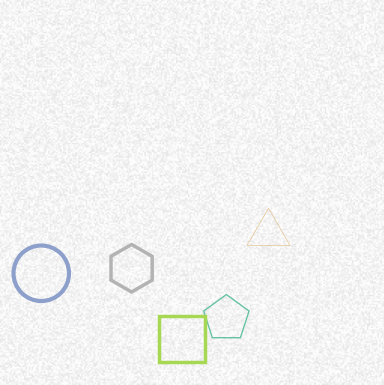[{"shape": "pentagon", "thickness": 1, "radius": 0.31, "center": [0.588, 0.173]}, {"shape": "circle", "thickness": 3, "radius": 0.36, "center": [0.107, 0.29]}, {"shape": "square", "thickness": 2.5, "radius": 0.3, "center": [0.473, 0.12]}, {"shape": "triangle", "thickness": 0.5, "radius": 0.32, "center": [0.697, 0.395]}, {"shape": "hexagon", "thickness": 2.5, "radius": 0.31, "center": [0.342, 0.303]}]